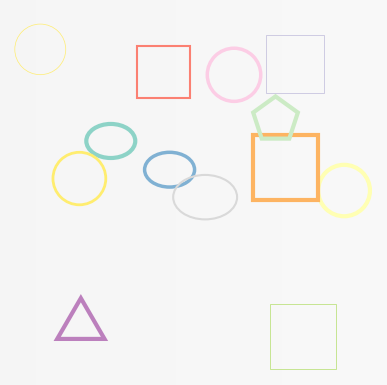[{"shape": "oval", "thickness": 3, "radius": 0.32, "center": [0.286, 0.634]}, {"shape": "circle", "thickness": 3, "radius": 0.33, "center": [0.888, 0.505]}, {"shape": "square", "thickness": 0.5, "radius": 0.38, "center": [0.76, 0.834]}, {"shape": "square", "thickness": 1.5, "radius": 0.34, "center": [0.422, 0.813]}, {"shape": "oval", "thickness": 2.5, "radius": 0.32, "center": [0.438, 0.559]}, {"shape": "square", "thickness": 3, "radius": 0.42, "center": [0.738, 0.565]}, {"shape": "square", "thickness": 0.5, "radius": 0.43, "center": [0.782, 0.126]}, {"shape": "circle", "thickness": 2.5, "radius": 0.35, "center": [0.604, 0.806]}, {"shape": "oval", "thickness": 1.5, "radius": 0.41, "center": [0.529, 0.488]}, {"shape": "triangle", "thickness": 3, "radius": 0.35, "center": [0.209, 0.155]}, {"shape": "pentagon", "thickness": 3, "radius": 0.3, "center": [0.711, 0.689]}, {"shape": "circle", "thickness": 0.5, "radius": 0.33, "center": [0.104, 0.872]}, {"shape": "circle", "thickness": 2, "radius": 0.34, "center": [0.205, 0.536]}]